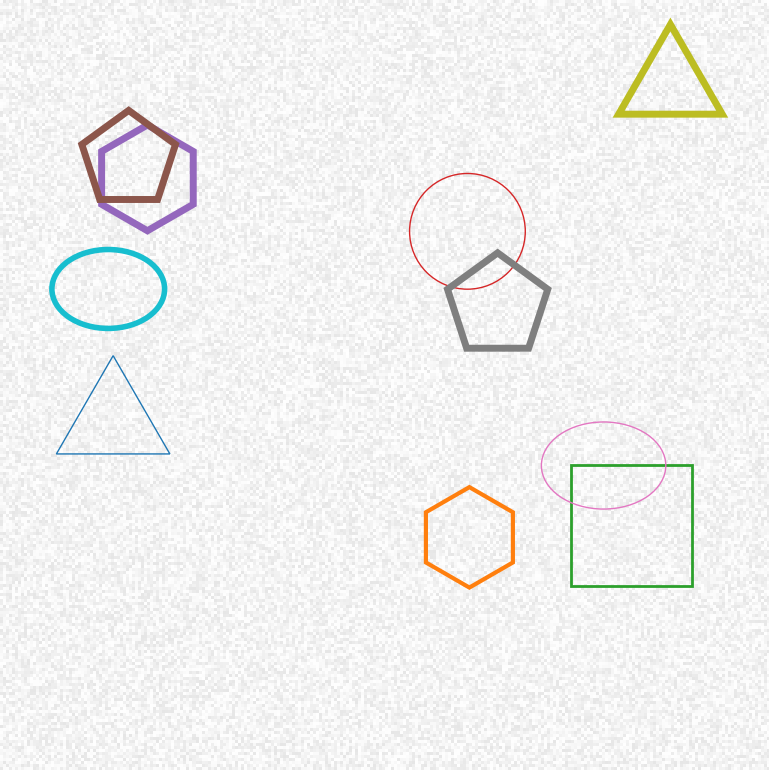[{"shape": "triangle", "thickness": 0.5, "radius": 0.43, "center": [0.147, 0.453]}, {"shape": "hexagon", "thickness": 1.5, "radius": 0.33, "center": [0.61, 0.302]}, {"shape": "square", "thickness": 1, "radius": 0.39, "center": [0.82, 0.318]}, {"shape": "circle", "thickness": 0.5, "radius": 0.38, "center": [0.607, 0.7]}, {"shape": "hexagon", "thickness": 2.5, "radius": 0.34, "center": [0.191, 0.769]}, {"shape": "pentagon", "thickness": 2.5, "radius": 0.32, "center": [0.167, 0.793]}, {"shape": "oval", "thickness": 0.5, "radius": 0.4, "center": [0.784, 0.395]}, {"shape": "pentagon", "thickness": 2.5, "radius": 0.34, "center": [0.646, 0.603]}, {"shape": "triangle", "thickness": 2.5, "radius": 0.39, "center": [0.871, 0.891]}, {"shape": "oval", "thickness": 2, "radius": 0.37, "center": [0.141, 0.625]}]